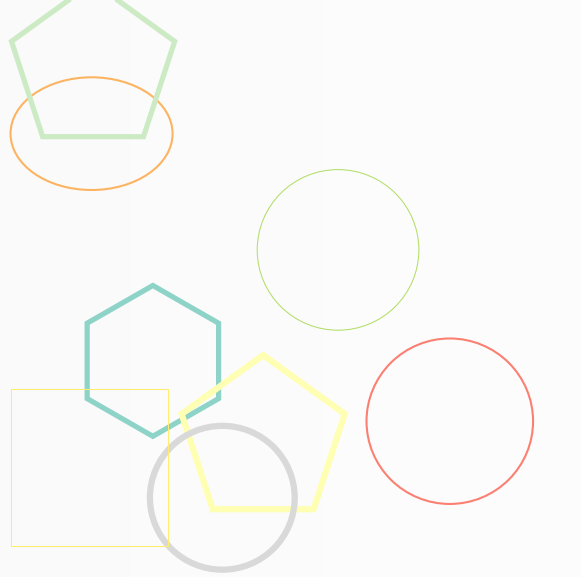[{"shape": "hexagon", "thickness": 2.5, "radius": 0.65, "center": [0.263, 0.374]}, {"shape": "pentagon", "thickness": 3, "radius": 0.74, "center": [0.453, 0.237]}, {"shape": "circle", "thickness": 1, "radius": 0.72, "center": [0.774, 0.27]}, {"shape": "oval", "thickness": 1, "radius": 0.7, "center": [0.158, 0.768]}, {"shape": "circle", "thickness": 0.5, "radius": 0.7, "center": [0.582, 0.566]}, {"shape": "circle", "thickness": 3, "radius": 0.62, "center": [0.382, 0.137]}, {"shape": "pentagon", "thickness": 2.5, "radius": 0.74, "center": [0.16, 0.882]}, {"shape": "square", "thickness": 0.5, "radius": 0.68, "center": [0.154, 0.189]}]